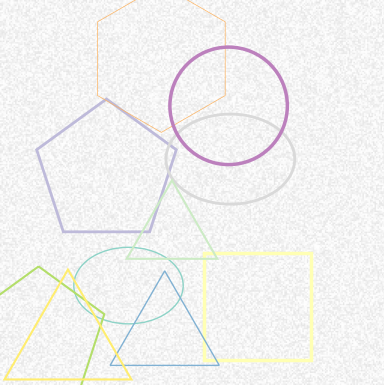[{"shape": "oval", "thickness": 1, "radius": 0.71, "center": [0.334, 0.258]}, {"shape": "square", "thickness": 2.5, "radius": 0.7, "center": [0.669, 0.204]}, {"shape": "pentagon", "thickness": 2, "radius": 0.95, "center": [0.277, 0.552]}, {"shape": "triangle", "thickness": 1, "radius": 0.82, "center": [0.428, 0.133]}, {"shape": "hexagon", "thickness": 0.5, "radius": 0.96, "center": [0.419, 0.848]}, {"shape": "pentagon", "thickness": 1.5, "radius": 0.9, "center": [0.1, 0.129]}, {"shape": "oval", "thickness": 2, "radius": 0.84, "center": [0.598, 0.587]}, {"shape": "circle", "thickness": 2.5, "radius": 0.76, "center": [0.594, 0.725]}, {"shape": "triangle", "thickness": 1.5, "radius": 0.68, "center": [0.447, 0.396]}, {"shape": "triangle", "thickness": 1.5, "radius": 0.95, "center": [0.176, 0.11]}]